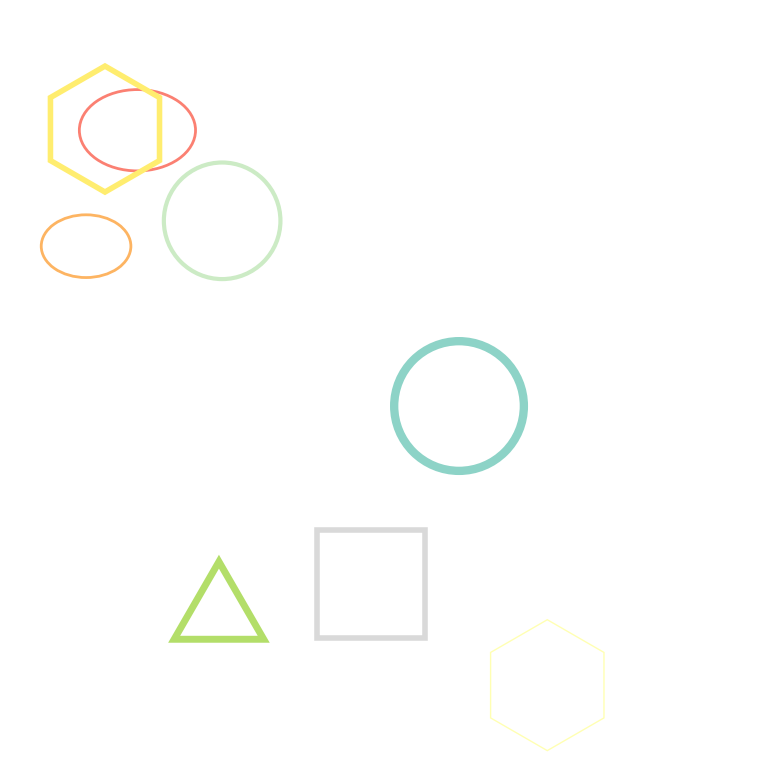[{"shape": "circle", "thickness": 3, "radius": 0.42, "center": [0.596, 0.473]}, {"shape": "hexagon", "thickness": 0.5, "radius": 0.43, "center": [0.711, 0.11]}, {"shape": "oval", "thickness": 1, "radius": 0.38, "center": [0.178, 0.831]}, {"shape": "oval", "thickness": 1, "radius": 0.29, "center": [0.112, 0.68]}, {"shape": "triangle", "thickness": 2.5, "radius": 0.34, "center": [0.284, 0.203]}, {"shape": "square", "thickness": 2, "radius": 0.35, "center": [0.482, 0.242]}, {"shape": "circle", "thickness": 1.5, "radius": 0.38, "center": [0.288, 0.713]}, {"shape": "hexagon", "thickness": 2, "radius": 0.41, "center": [0.136, 0.832]}]